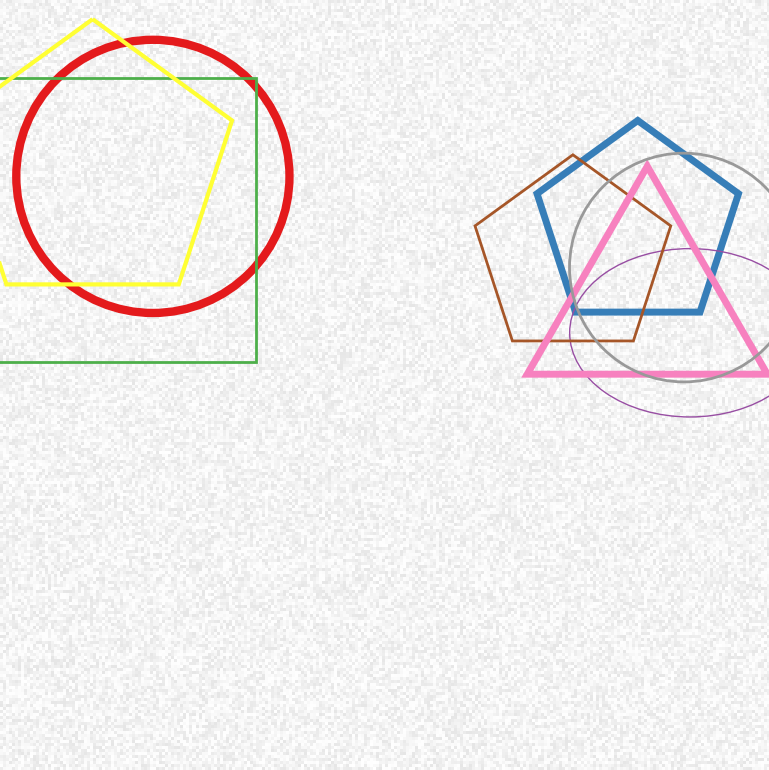[{"shape": "circle", "thickness": 3, "radius": 0.89, "center": [0.199, 0.771]}, {"shape": "pentagon", "thickness": 2.5, "radius": 0.69, "center": [0.828, 0.706]}, {"shape": "square", "thickness": 1, "radius": 0.92, "center": [0.148, 0.715]}, {"shape": "oval", "thickness": 0.5, "radius": 0.78, "center": [0.896, 0.568]}, {"shape": "pentagon", "thickness": 1.5, "radius": 0.95, "center": [0.12, 0.785]}, {"shape": "pentagon", "thickness": 1, "radius": 0.67, "center": [0.744, 0.665]}, {"shape": "triangle", "thickness": 2.5, "radius": 0.9, "center": [0.841, 0.604]}, {"shape": "circle", "thickness": 1, "radius": 0.74, "center": [0.888, 0.653]}]